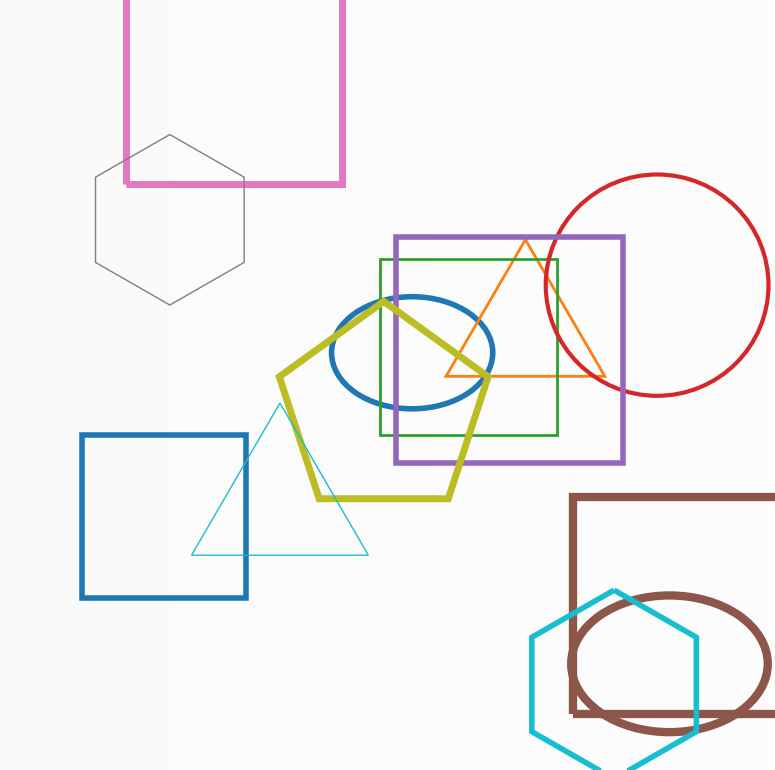[{"shape": "oval", "thickness": 2, "radius": 0.52, "center": [0.532, 0.542]}, {"shape": "square", "thickness": 2, "radius": 0.53, "center": [0.212, 0.329]}, {"shape": "triangle", "thickness": 1, "radius": 0.59, "center": [0.678, 0.57]}, {"shape": "square", "thickness": 1, "radius": 0.57, "center": [0.604, 0.55]}, {"shape": "circle", "thickness": 1.5, "radius": 0.72, "center": [0.848, 0.63]}, {"shape": "square", "thickness": 2, "radius": 0.73, "center": [0.657, 0.545]}, {"shape": "square", "thickness": 3, "radius": 0.7, "center": [0.88, 0.214]}, {"shape": "oval", "thickness": 3, "radius": 0.63, "center": [0.864, 0.138]}, {"shape": "square", "thickness": 2.5, "radius": 0.7, "center": [0.302, 0.9]}, {"shape": "hexagon", "thickness": 0.5, "radius": 0.55, "center": [0.219, 0.715]}, {"shape": "pentagon", "thickness": 2.5, "radius": 0.71, "center": [0.495, 0.467]}, {"shape": "triangle", "thickness": 0.5, "radius": 0.66, "center": [0.361, 0.345]}, {"shape": "hexagon", "thickness": 2, "radius": 0.61, "center": [0.792, 0.111]}]